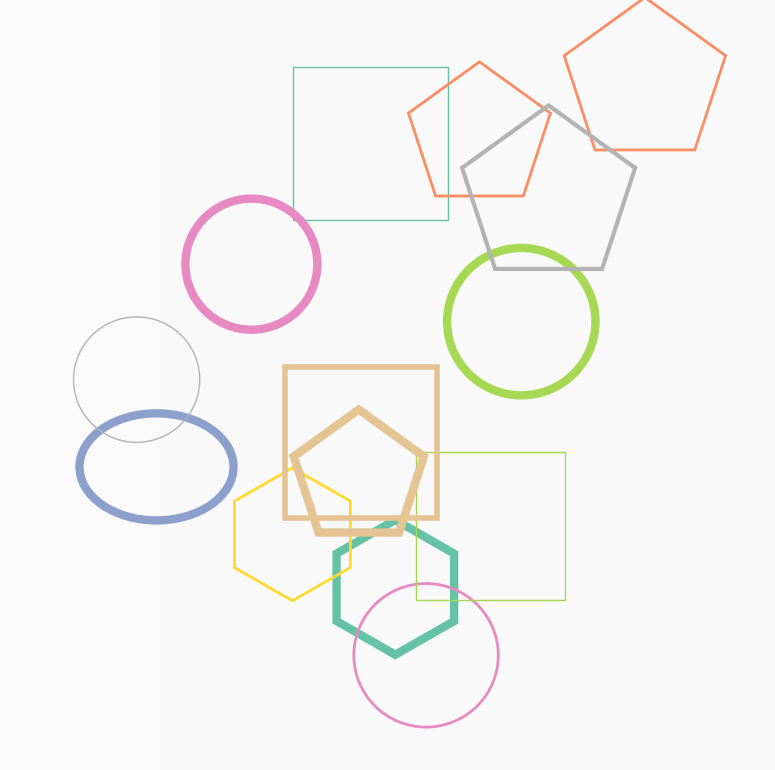[{"shape": "square", "thickness": 0.5, "radius": 0.5, "center": [0.478, 0.814]}, {"shape": "hexagon", "thickness": 3, "radius": 0.44, "center": [0.51, 0.237]}, {"shape": "pentagon", "thickness": 1, "radius": 0.55, "center": [0.832, 0.894]}, {"shape": "pentagon", "thickness": 1, "radius": 0.48, "center": [0.619, 0.823]}, {"shape": "oval", "thickness": 3, "radius": 0.5, "center": [0.202, 0.394]}, {"shape": "circle", "thickness": 1, "radius": 0.47, "center": [0.55, 0.149]}, {"shape": "circle", "thickness": 3, "radius": 0.43, "center": [0.324, 0.657]}, {"shape": "circle", "thickness": 3, "radius": 0.48, "center": [0.673, 0.582]}, {"shape": "square", "thickness": 0.5, "radius": 0.48, "center": [0.633, 0.317]}, {"shape": "hexagon", "thickness": 1, "radius": 0.43, "center": [0.377, 0.306]}, {"shape": "pentagon", "thickness": 3, "radius": 0.44, "center": [0.463, 0.38]}, {"shape": "square", "thickness": 2, "radius": 0.49, "center": [0.466, 0.425]}, {"shape": "circle", "thickness": 0.5, "radius": 0.41, "center": [0.176, 0.507]}, {"shape": "pentagon", "thickness": 1.5, "radius": 0.59, "center": [0.708, 0.746]}]